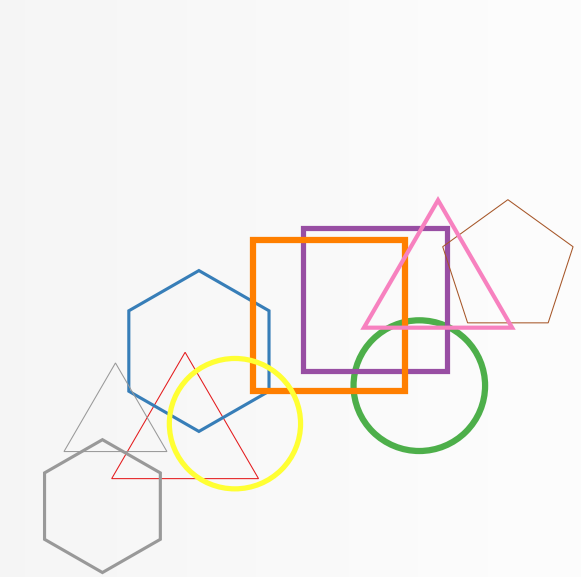[{"shape": "triangle", "thickness": 0.5, "radius": 0.73, "center": [0.318, 0.243]}, {"shape": "hexagon", "thickness": 1.5, "radius": 0.7, "center": [0.342, 0.391]}, {"shape": "circle", "thickness": 3, "radius": 0.57, "center": [0.721, 0.331]}, {"shape": "square", "thickness": 2.5, "radius": 0.62, "center": [0.646, 0.481]}, {"shape": "square", "thickness": 3, "radius": 0.65, "center": [0.566, 0.452]}, {"shape": "circle", "thickness": 2.5, "radius": 0.56, "center": [0.404, 0.266]}, {"shape": "pentagon", "thickness": 0.5, "radius": 0.59, "center": [0.874, 0.535]}, {"shape": "triangle", "thickness": 2, "radius": 0.74, "center": [0.754, 0.505]}, {"shape": "hexagon", "thickness": 1.5, "radius": 0.58, "center": [0.176, 0.123]}, {"shape": "triangle", "thickness": 0.5, "radius": 0.51, "center": [0.199, 0.268]}]